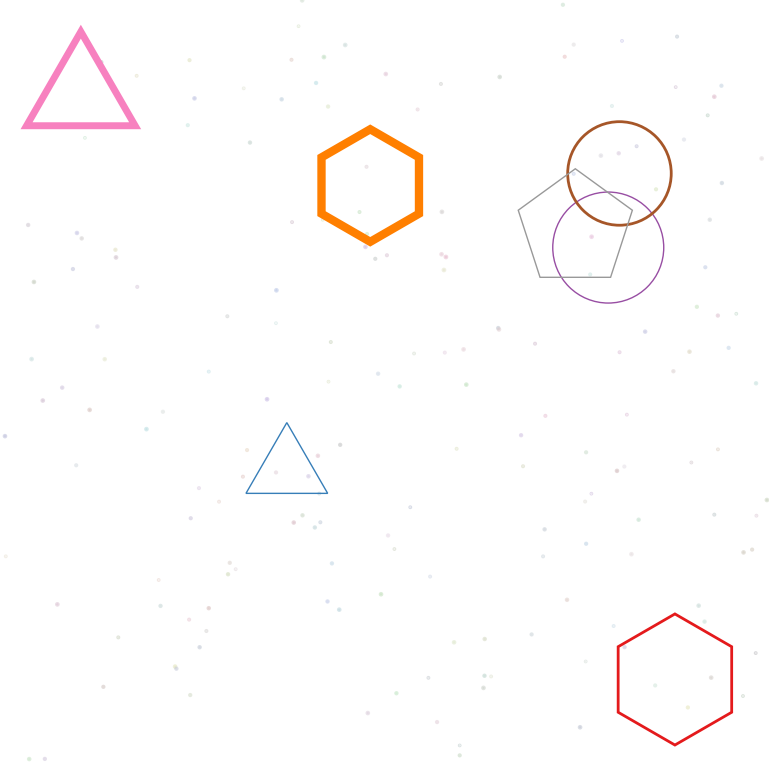[{"shape": "hexagon", "thickness": 1, "radius": 0.43, "center": [0.877, 0.118]}, {"shape": "triangle", "thickness": 0.5, "radius": 0.31, "center": [0.373, 0.39]}, {"shape": "circle", "thickness": 0.5, "radius": 0.36, "center": [0.79, 0.678]}, {"shape": "hexagon", "thickness": 3, "radius": 0.37, "center": [0.481, 0.759]}, {"shape": "circle", "thickness": 1, "radius": 0.34, "center": [0.804, 0.775]}, {"shape": "triangle", "thickness": 2.5, "radius": 0.41, "center": [0.105, 0.877]}, {"shape": "pentagon", "thickness": 0.5, "radius": 0.39, "center": [0.747, 0.703]}]